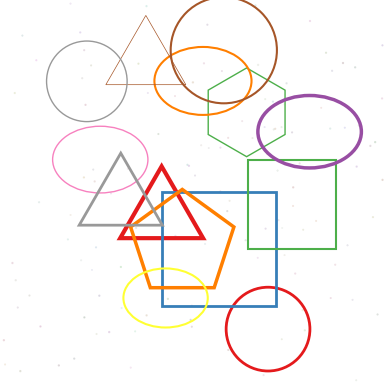[{"shape": "circle", "thickness": 2, "radius": 0.54, "center": [0.696, 0.145]}, {"shape": "triangle", "thickness": 3, "radius": 0.62, "center": [0.42, 0.444]}, {"shape": "square", "thickness": 2, "radius": 0.74, "center": [0.569, 0.354]}, {"shape": "square", "thickness": 1.5, "radius": 0.58, "center": [0.759, 0.469]}, {"shape": "hexagon", "thickness": 1, "radius": 0.58, "center": [0.641, 0.708]}, {"shape": "oval", "thickness": 2.5, "radius": 0.67, "center": [0.804, 0.658]}, {"shape": "pentagon", "thickness": 2.5, "radius": 0.71, "center": [0.473, 0.367]}, {"shape": "oval", "thickness": 1.5, "radius": 0.63, "center": [0.527, 0.79]}, {"shape": "oval", "thickness": 1.5, "radius": 0.55, "center": [0.43, 0.226]}, {"shape": "circle", "thickness": 1.5, "radius": 0.69, "center": [0.581, 0.87]}, {"shape": "triangle", "thickness": 0.5, "radius": 0.6, "center": [0.379, 0.84]}, {"shape": "oval", "thickness": 1, "radius": 0.62, "center": [0.26, 0.585]}, {"shape": "circle", "thickness": 1, "radius": 0.52, "center": [0.226, 0.789]}, {"shape": "triangle", "thickness": 2, "radius": 0.62, "center": [0.314, 0.477]}]